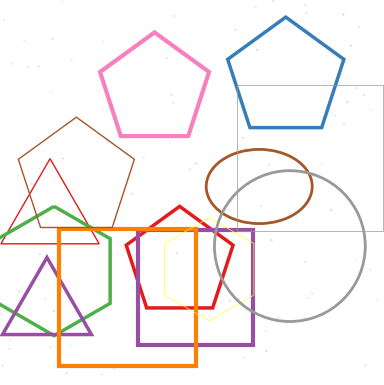[{"shape": "triangle", "thickness": 1, "radius": 0.74, "center": [0.13, 0.44]}, {"shape": "pentagon", "thickness": 2.5, "radius": 0.73, "center": [0.467, 0.318]}, {"shape": "pentagon", "thickness": 2.5, "radius": 0.79, "center": [0.742, 0.797]}, {"shape": "hexagon", "thickness": 2.5, "radius": 0.84, "center": [0.141, 0.296]}, {"shape": "square", "thickness": 3, "radius": 0.75, "center": [0.507, 0.253]}, {"shape": "triangle", "thickness": 2.5, "radius": 0.67, "center": [0.122, 0.198]}, {"shape": "square", "thickness": 3, "radius": 0.89, "center": [0.331, 0.227]}, {"shape": "hexagon", "thickness": 0.5, "radius": 0.67, "center": [0.544, 0.301]}, {"shape": "pentagon", "thickness": 1, "radius": 0.79, "center": [0.198, 0.537]}, {"shape": "oval", "thickness": 2, "radius": 0.69, "center": [0.673, 0.516]}, {"shape": "pentagon", "thickness": 3, "radius": 0.74, "center": [0.401, 0.767]}, {"shape": "square", "thickness": 0.5, "radius": 0.95, "center": [0.806, 0.588]}, {"shape": "circle", "thickness": 2, "radius": 0.98, "center": [0.753, 0.361]}]